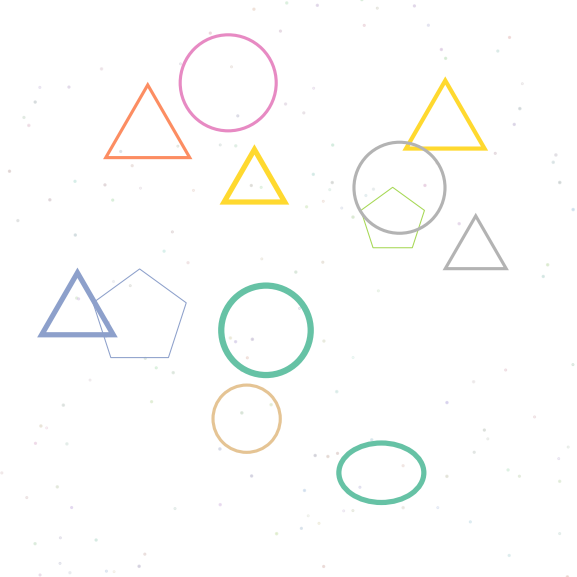[{"shape": "oval", "thickness": 2.5, "radius": 0.37, "center": [0.66, 0.181]}, {"shape": "circle", "thickness": 3, "radius": 0.39, "center": [0.461, 0.427]}, {"shape": "triangle", "thickness": 1.5, "radius": 0.42, "center": [0.256, 0.768]}, {"shape": "pentagon", "thickness": 0.5, "radius": 0.42, "center": [0.242, 0.449]}, {"shape": "triangle", "thickness": 2.5, "radius": 0.36, "center": [0.134, 0.455]}, {"shape": "circle", "thickness": 1.5, "radius": 0.42, "center": [0.395, 0.856]}, {"shape": "pentagon", "thickness": 0.5, "radius": 0.29, "center": [0.68, 0.617]}, {"shape": "triangle", "thickness": 2.5, "radius": 0.3, "center": [0.441, 0.68]}, {"shape": "triangle", "thickness": 2, "radius": 0.39, "center": [0.771, 0.781]}, {"shape": "circle", "thickness": 1.5, "radius": 0.29, "center": [0.427, 0.274]}, {"shape": "circle", "thickness": 1.5, "radius": 0.39, "center": [0.692, 0.674]}, {"shape": "triangle", "thickness": 1.5, "radius": 0.3, "center": [0.824, 0.564]}]